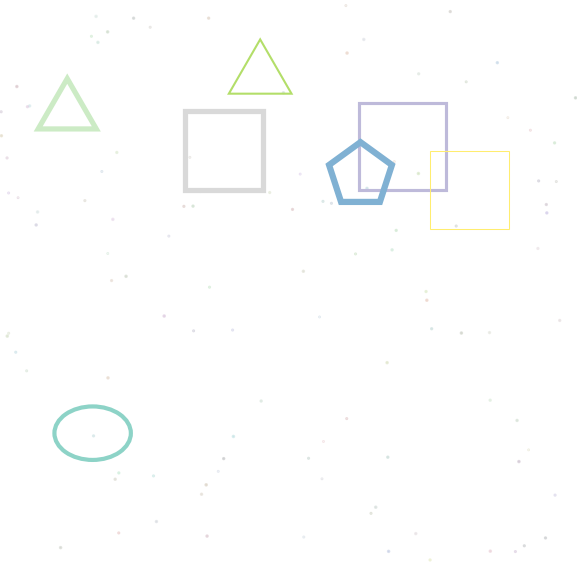[{"shape": "oval", "thickness": 2, "radius": 0.33, "center": [0.16, 0.249]}, {"shape": "square", "thickness": 1.5, "radius": 0.38, "center": [0.697, 0.745]}, {"shape": "pentagon", "thickness": 3, "radius": 0.29, "center": [0.624, 0.696]}, {"shape": "triangle", "thickness": 1, "radius": 0.31, "center": [0.451, 0.868]}, {"shape": "square", "thickness": 2.5, "radius": 0.34, "center": [0.388, 0.739]}, {"shape": "triangle", "thickness": 2.5, "radius": 0.29, "center": [0.116, 0.805]}, {"shape": "square", "thickness": 0.5, "radius": 0.34, "center": [0.813, 0.67]}]